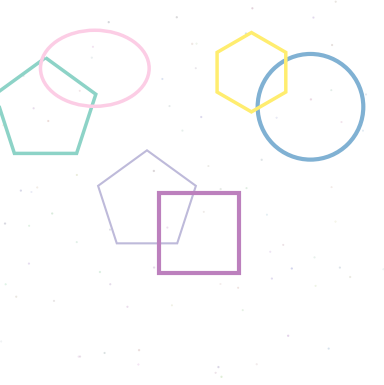[{"shape": "pentagon", "thickness": 2.5, "radius": 0.69, "center": [0.118, 0.713]}, {"shape": "pentagon", "thickness": 1.5, "radius": 0.67, "center": [0.382, 0.476]}, {"shape": "circle", "thickness": 3, "radius": 0.69, "center": [0.806, 0.723]}, {"shape": "oval", "thickness": 2.5, "radius": 0.71, "center": [0.246, 0.823]}, {"shape": "square", "thickness": 3, "radius": 0.52, "center": [0.517, 0.394]}, {"shape": "hexagon", "thickness": 2.5, "radius": 0.52, "center": [0.653, 0.812]}]